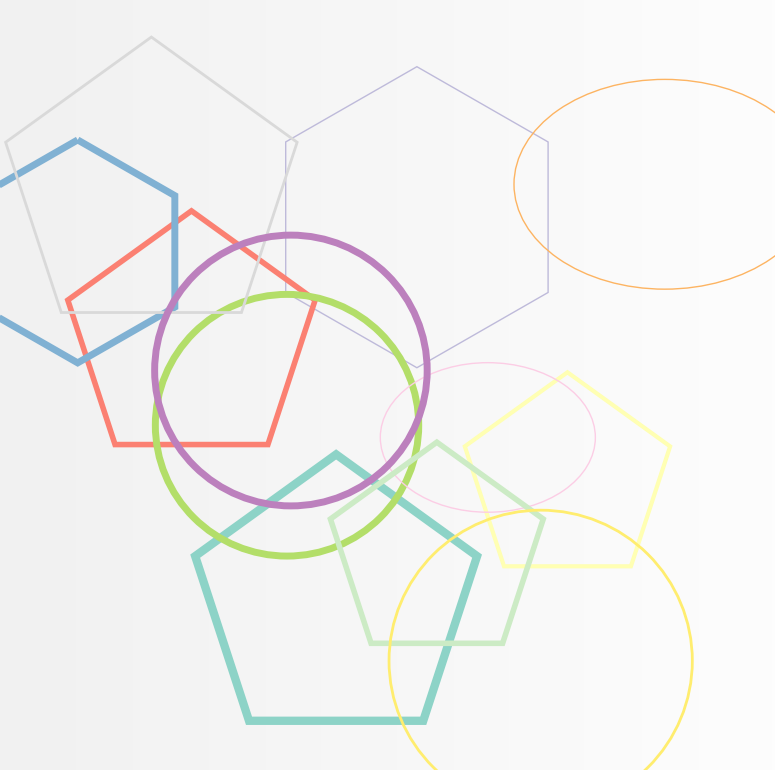[{"shape": "pentagon", "thickness": 3, "radius": 0.96, "center": [0.434, 0.219]}, {"shape": "pentagon", "thickness": 1.5, "radius": 0.7, "center": [0.732, 0.377]}, {"shape": "hexagon", "thickness": 0.5, "radius": 0.98, "center": [0.538, 0.718]}, {"shape": "pentagon", "thickness": 2, "radius": 0.84, "center": [0.247, 0.558]}, {"shape": "hexagon", "thickness": 2.5, "radius": 0.72, "center": [0.1, 0.674]}, {"shape": "oval", "thickness": 0.5, "radius": 0.97, "center": [0.858, 0.761]}, {"shape": "circle", "thickness": 2.5, "radius": 0.85, "center": [0.37, 0.448]}, {"shape": "oval", "thickness": 0.5, "radius": 0.69, "center": [0.629, 0.432]}, {"shape": "pentagon", "thickness": 1, "radius": 0.99, "center": [0.195, 0.754]}, {"shape": "circle", "thickness": 2.5, "radius": 0.88, "center": [0.375, 0.519]}, {"shape": "pentagon", "thickness": 2, "radius": 0.72, "center": [0.564, 0.281]}, {"shape": "circle", "thickness": 1, "radius": 0.98, "center": [0.698, 0.142]}]